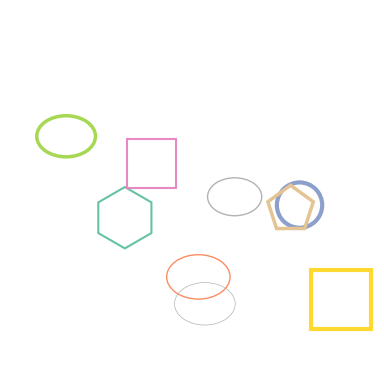[{"shape": "hexagon", "thickness": 1.5, "radius": 0.4, "center": [0.324, 0.435]}, {"shape": "oval", "thickness": 1, "radius": 0.41, "center": [0.515, 0.281]}, {"shape": "circle", "thickness": 3, "radius": 0.29, "center": [0.778, 0.467]}, {"shape": "square", "thickness": 1.5, "radius": 0.32, "center": [0.394, 0.574]}, {"shape": "oval", "thickness": 2.5, "radius": 0.38, "center": [0.172, 0.646]}, {"shape": "square", "thickness": 3, "radius": 0.39, "center": [0.886, 0.222]}, {"shape": "pentagon", "thickness": 2.5, "radius": 0.31, "center": [0.755, 0.457]}, {"shape": "oval", "thickness": 0.5, "radius": 0.39, "center": [0.532, 0.211]}, {"shape": "oval", "thickness": 1, "radius": 0.35, "center": [0.609, 0.489]}]